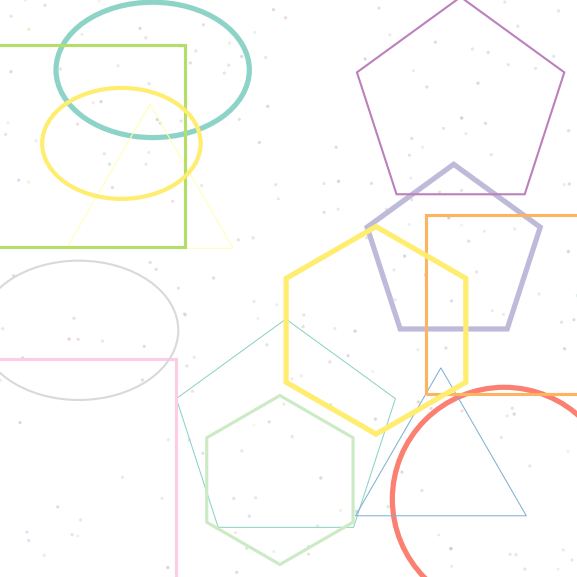[{"shape": "pentagon", "thickness": 0.5, "radius": 1.0, "center": [0.495, 0.247]}, {"shape": "oval", "thickness": 2.5, "radius": 0.84, "center": [0.264, 0.878]}, {"shape": "triangle", "thickness": 0.5, "radius": 0.83, "center": [0.26, 0.652]}, {"shape": "pentagon", "thickness": 2.5, "radius": 0.79, "center": [0.786, 0.557]}, {"shape": "circle", "thickness": 2.5, "radius": 0.97, "center": [0.873, 0.135]}, {"shape": "triangle", "thickness": 0.5, "radius": 0.85, "center": [0.763, 0.191]}, {"shape": "square", "thickness": 1.5, "radius": 0.77, "center": [0.892, 0.472]}, {"shape": "square", "thickness": 1.5, "radius": 0.87, "center": [0.145, 0.747]}, {"shape": "square", "thickness": 1.5, "radius": 0.96, "center": [0.112, 0.186]}, {"shape": "oval", "thickness": 1, "radius": 0.86, "center": [0.136, 0.427]}, {"shape": "pentagon", "thickness": 1, "radius": 0.94, "center": [0.798, 0.815]}, {"shape": "hexagon", "thickness": 1.5, "radius": 0.73, "center": [0.485, 0.168]}, {"shape": "hexagon", "thickness": 2.5, "radius": 0.9, "center": [0.651, 0.427]}, {"shape": "oval", "thickness": 2, "radius": 0.69, "center": [0.21, 0.751]}]